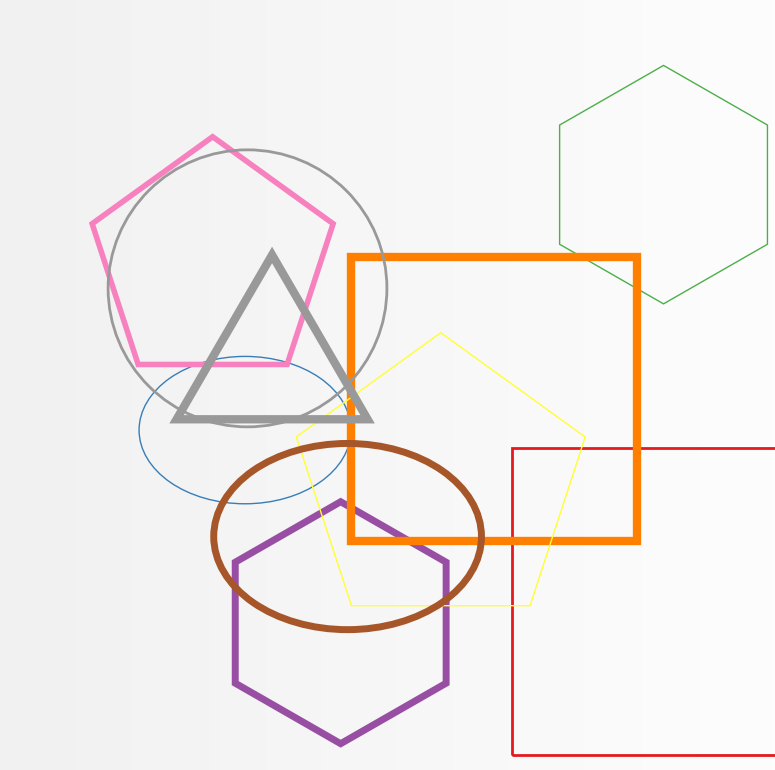[{"shape": "square", "thickness": 1, "radius": 1.0, "center": [0.86, 0.219]}, {"shape": "oval", "thickness": 0.5, "radius": 0.68, "center": [0.316, 0.441]}, {"shape": "hexagon", "thickness": 0.5, "radius": 0.77, "center": [0.856, 0.76]}, {"shape": "hexagon", "thickness": 2.5, "radius": 0.79, "center": [0.44, 0.191]}, {"shape": "square", "thickness": 3, "radius": 0.92, "center": [0.637, 0.482]}, {"shape": "pentagon", "thickness": 0.5, "radius": 0.98, "center": [0.569, 0.372]}, {"shape": "oval", "thickness": 2.5, "radius": 0.86, "center": [0.449, 0.303]}, {"shape": "pentagon", "thickness": 2, "radius": 0.82, "center": [0.274, 0.659]}, {"shape": "triangle", "thickness": 3, "radius": 0.71, "center": [0.351, 0.527]}, {"shape": "circle", "thickness": 1, "radius": 0.9, "center": [0.319, 0.626]}]